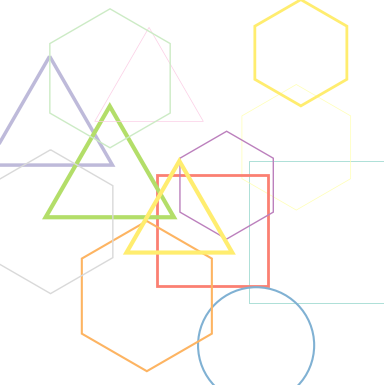[{"shape": "square", "thickness": 0.5, "radius": 0.93, "center": [0.833, 0.398]}, {"shape": "hexagon", "thickness": 0.5, "radius": 0.82, "center": [0.77, 0.617]}, {"shape": "triangle", "thickness": 2.5, "radius": 0.94, "center": [0.129, 0.665]}, {"shape": "square", "thickness": 2, "radius": 0.72, "center": [0.552, 0.402]}, {"shape": "circle", "thickness": 1.5, "radius": 0.75, "center": [0.665, 0.103]}, {"shape": "hexagon", "thickness": 1.5, "radius": 0.98, "center": [0.381, 0.231]}, {"shape": "triangle", "thickness": 3, "radius": 0.96, "center": [0.285, 0.532]}, {"shape": "triangle", "thickness": 0.5, "radius": 0.81, "center": [0.387, 0.766]}, {"shape": "hexagon", "thickness": 1, "radius": 0.93, "center": [0.131, 0.424]}, {"shape": "hexagon", "thickness": 1, "radius": 0.7, "center": [0.589, 0.519]}, {"shape": "hexagon", "thickness": 1, "radius": 0.9, "center": [0.286, 0.797]}, {"shape": "hexagon", "thickness": 2, "radius": 0.69, "center": [0.781, 0.863]}, {"shape": "triangle", "thickness": 3, "radius": 0.79, "center": [0.466, 0.423]}]